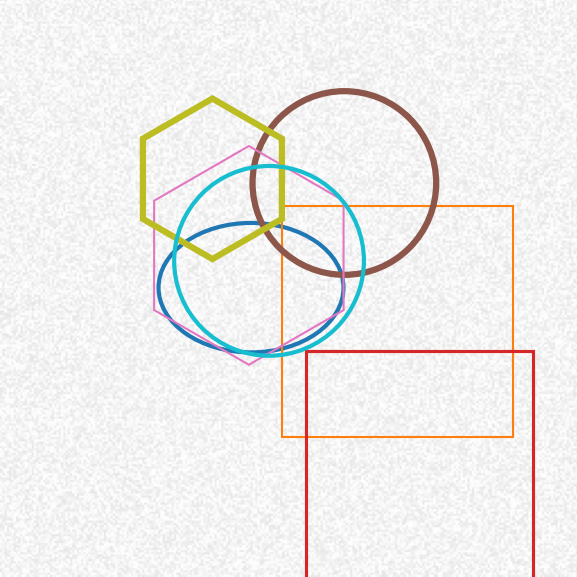[{"shape": "oval", "thickness": 2, "radius": 0.8, "center": [0.435, 0.501]}, {"shape": "square", "thickness": 1, "radius": 1.0, "center": [0.688, 0.443]}, {"shape": "square", "thickness": 1.5, "radius": 0.98, "center": [0.726, 0.194]}, {"shape": "circle", "thickness": 3, "radius": 0.8, "center": [0.596, 0.682]}, {"shape": "hexagon", "thickness": 1, "radius": 0.95, "center": [0.431, 0.557]}, {"shape": "hexagon", "thickness": 3, "radius": 0.69, "center": [0.368, 0.69]}, {"shape": "circle", "thickness": 2, "radius": 0.82, "center": [0.466, 0.547]}]